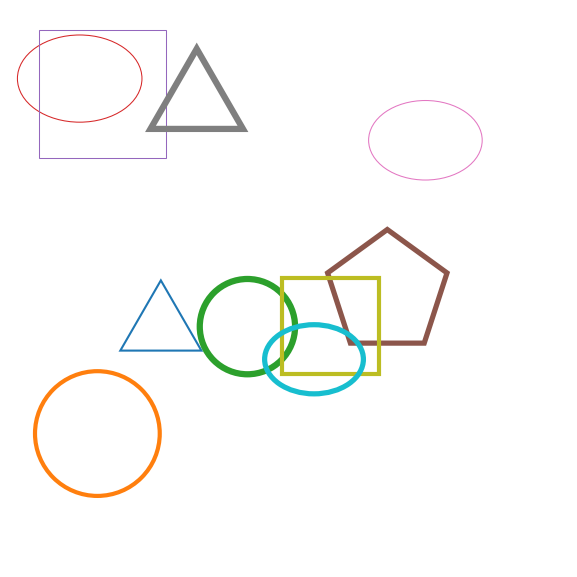[{"shape": "triangle", "thickness": 1, "radius": 0.41, "center": [0.279, 0.433]}, {"shape": "circle", "thickness": 2, "radius": 0.54, "center": [0.169, 0.248]}, {"shape": "circle", "thickness": 3, "radius": 0.41, "center": [0.428, 0.434]}, {"shape": "oval", "thickness": 0.5, "radius": 0.54, "center": [0.138, 0.863]}, {"shape": "square", "thickness": 0.5, "radius": 0.55, "center": [0.177, 0.836]}, {"shape": "pentagon", "thickness": 2.5, "radius": 0.54, "center": [0.671, 0.493]}, {"shape": "oval", "thickness": 0.5, "radius": 0.49, "center": [0.737, 0.756]}, {"shape": "triangle", "thickness": 3, "radius": 0.46, "center": [0.341, 0.822]}, {"shape": "square", "thickness": 2, "radius": 0.42, "center": [0.572, 0.434]}, {"shape": "oval", "thickness": 2.5, "radius": 0.43, "center": [0.544, 0.377]}]